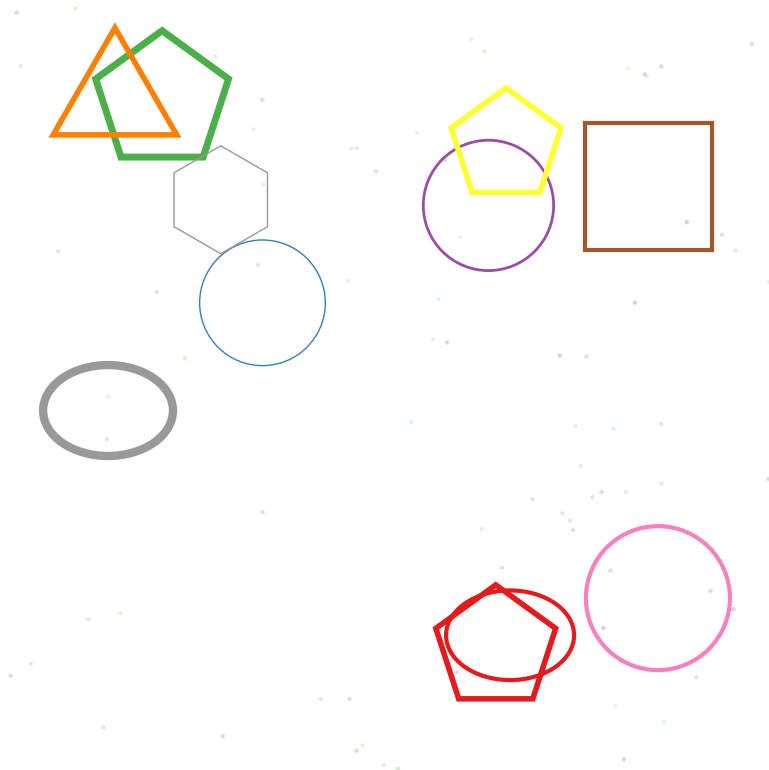[{"shape": "pentagon", "thickness": 2, "radius": 0.41, "center": [0.644, 0.159]}, {"shape": "oval", "thickness": 1.5, "radius": 0.42, "center": [0.662, 0.175]}, {"shape": "circle", "thickness": 0.5, "radius": 0.41, "center": [0.341, 0.607]}, {"shape": "pentagon", "thickness": 2.5, "radius": 0.45, "center": [0.211, 0.869]}, {"shape": "circle", "thickness": 1, "radius": 0.42, "center": [0.634, 0.733]}, {"shape": "triangle", "thickness": 2, "radius": 0.46, "center": [0.149, 0.871]}, {"shape": "pentagon", "thickness": 2, "radius": 0.37, "center": [0.657, 0.811]}, {"shape": "square", "thickness": 1.5, "radius": 0.41, "center": [0.842, 0.758]}, {"shape": "circle", "thickness": 1.5, "radius": 0.47, "center": [0.854, 0.223]}, {"shape": "oval", "thickness": 3, "radius": 0.42, "center": [0.14, 0.467]}, {"shape": "hexagon", "thickness": 0.5, "radius": 0.35, "center": [0.287, 0.741]}]